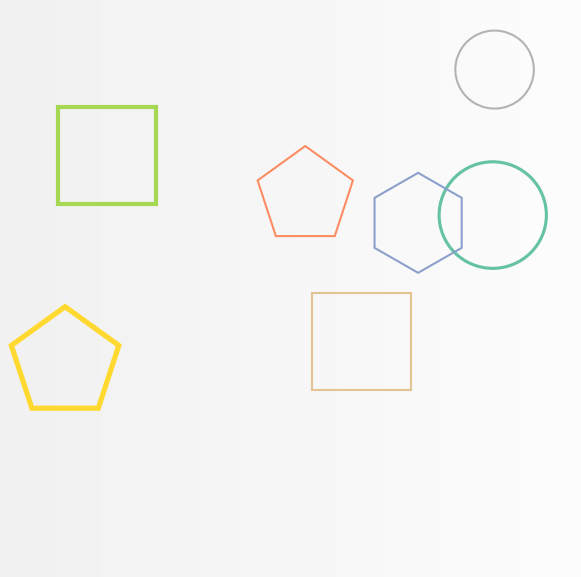[{"shape": "circle", "thickness": 1.5, "radius": 0.46, "center": [0.848, 0.627]}, {"shape": "pentagon", "thickness": 1, "radius": 0.43, "center": [0.525, 0.66]}, {"shape": "hexagon", "thickness": 1, "radius": 0.43, "center": [0.719, 0.613]}, {"shape": "square", "thickness": 2, "radius": 0.42, "center": [0.184, 0.729]}, {"shape": "pentagon", "thickness": 2.5, "radius": 0.49, "center": [0.112, 0.371]}, {"shape": "square", "thickness": 1, "radius": 0.42, "center": [0.622, 0.408]}, {"shape": "circle", "thickness": 1, "radius": 0.34, "center": [0.851, 0.879]}]